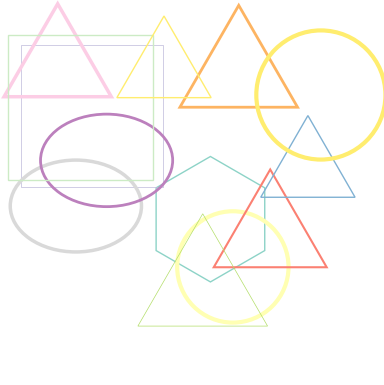[{"shape": "hexagon", "thickness": 1, "radius": 0.81, "center": [0.547, 0.431]}, {"shape": "circle", "thickness": 3, "radius": 0.72, "center": [0.605, 0.307]}, {"shape": "square", "thickness": 0.5, "radius": 0.92, "center": [0.24, 0.7]}, {"shape": "triangle", "thickness": 1.5, "radius": 0.85, "center": [0.702, 0.391]}, {"shape": "triangle", "thickness": 1, "radius": 0.71, "center": [0.8, 0.558]}, {"shape": "triangle", "thickness": 2, "radius": 0.88, "center": [0.62, 0.81]}, {"shape": "triangle", "thickness": 0.5, "radius": 0.97, "center": [0.527, 0.25]}, {"shape": "triangle", "thickness": 2.5, "radius": 0.8, "center": [0.15, 0.829]}, {"shape": "oval", "thickness": 2.5, "radius": 0.85, "center": [0.197, 0.465]}, {"shape": "oval", "thickness": 2, "radius": 0.86, "center": [0.277, 0.583]}, {"shape": "square", "thickness": 1, "radius": 0.94, "center": [0.208, 0.721]}, {"shape": "triangle", "thickness": 1, "radius": 0.71, "center": [0.426, 0.817]}, {"shape": "circle", "thickness": 3, "radius": 0.84, "center": [0.833, 0.753]}]